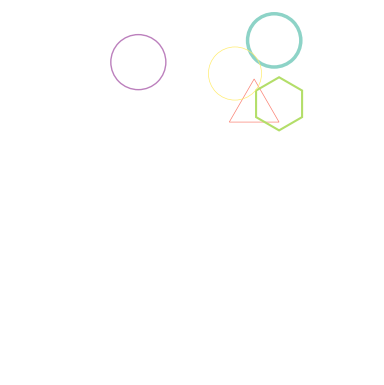[{"shape": "circle", "thickness": 2.5, "radius": 0.35, "center": [0.712, 0.895]}, {"shape": "triangle", "thickness": 0.5, "radius": 0.37, "center": [0.66, 0.72]}, {"shape": "hexagon", "thickness": 1.5, "radius": 0.35, "center": [0.725, 0.73]}, {"shape": "circle", "thickness": 1, "radius": 0.36, "center": [0.359, 0.839]}, {"shape": "circle", "thickness": 0.5, "radius": 0.35, "center": [0.61, 0.809]}]